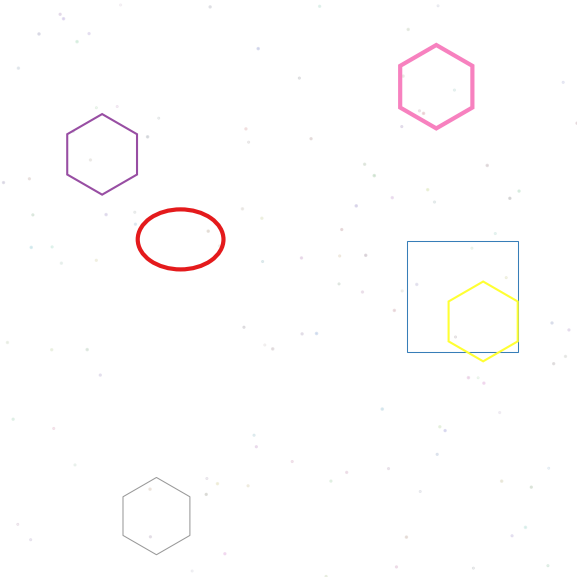[{"shape": "oval", "thickness": 2, "radius": 0.37, "center": [0.313, 0.585]}, {"shape": "square", "thickness": 0.5, "radius": 0.48, "center": [0.801, 0.486]}, {"shape": "hexagon", "thickness": 1, "radius": 0.35, "center": [0.177, 0.732]}, {"shape": "hexagon", "thickness": 1, "radius": 0.35, "center": [0.837, 0.443]}, {"shape": "hexagon", "thickness": 2, "radius": 0.36, "center": [0.755, 0.849]}, {"shape": "hexagon", "thickness": 0.5, "radius": 0.33, "center": [0.271, 0.105]}]